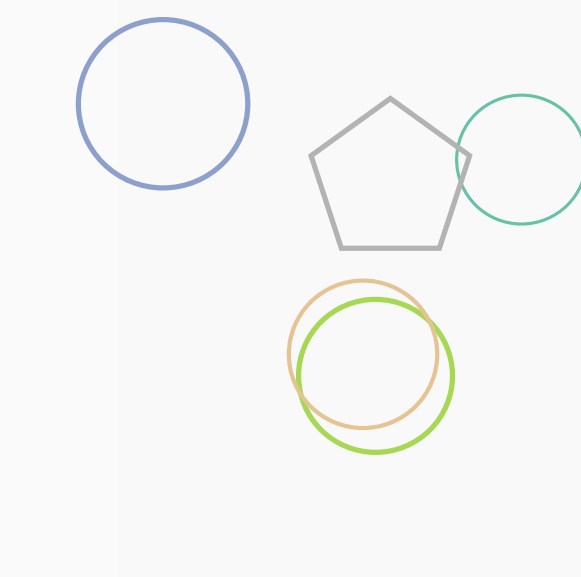[{"shape": "circle", "thickness": 1.5, "radius": 0.56, "center": [0.897, 0.723]}, {"shape": "circle", "thickness": 2.5, "radius": 0.73, "center": [0.281, 0.819]}, {"shape": "circle", "thickness": 2.5, "radius": 0.66, "center": [0.646, 0.348]}, {"shape": "circle", "thickness": 2, "radius": 0.64, "center": [0.625, 0.386]}, {"shape": "pentagon", "thickness": 2.5, "radius": 0.72, "center": [0.672, 0.685]}]